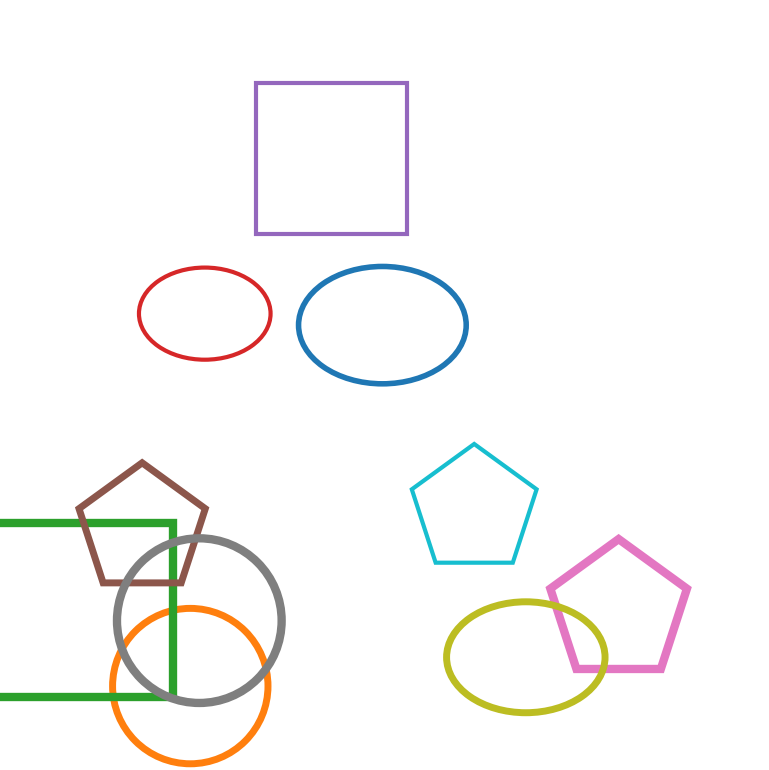[{"shape": "oval", "thickness": 2, "radius": 0.54, "center": [0.497, 0.578]}, {"shape": "circle", "thickness": 2.5, "radius": 0.5, "center": [0.247, 0.109]}, {"shape": "square", "thickness": 3, "radius": 0.57, "center": [0.111, 0.208]}, {"shape": "oval", "thickness": 1.5, "radius": 0.43, "center": [0.266, 0.593]}, {"shape": "square", "thickness": 1.5, "radius": 0.49, "center": [0.43, 0.795]}, {"shape": "pentagon", "thickness": 2.5, "radius": 0.43, "center": [0.185, 0.313]}, {"shape": "pentagon", "thickness": 3, "radius": 0.47, "center": [0.803, 0.207]}, {"shape": "circle", "thickness": 3, "radius": 0.53, "center": [0.259, 0.194]}, {"shape": "oval", "thickness": 2.5, "radius": 0.51, "center": [0.683, 0.146]}, {"shape": "pentagon", "thickness": 1.5, "radius": 0.43, "center": [0.616, 0.338]}]